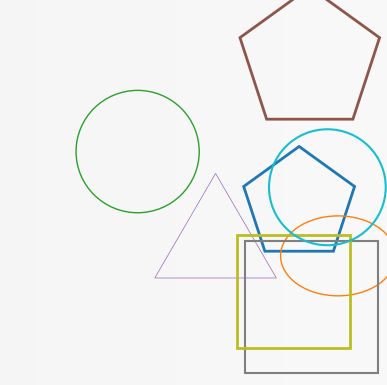[{"shape": "pentagon", "thickness": 2, "radius": 0.75, "center": [0.772, 0.469]}, {"shape": "oval", "thickness": 1, "radius": 0.74, "center": [0.872, 0.335]}, {"shape": "circle", "thickness": 1, "radius": 0.79, "center": [0.355, 0.606]}, {"shape": "triangle", "thickness": 0.5, "radius": 0.91, "center": [0.556, 0.368]}, {"shape": "pentagon", "thickness": 2, "radius": 0.95, "center": [0.799, 0.844]}, {"shape": "square", "thickness": 1.5, "radius": 0.86, "center": [0.803, 0.202]}, {"shape": "square", "thickness": 2, "radius": 0.73, "center": [0.758, 0.242]}, {"shape": "circle", "thickness": 1.5, "radius": 0.75, "center": [0.845, 0.514]}]